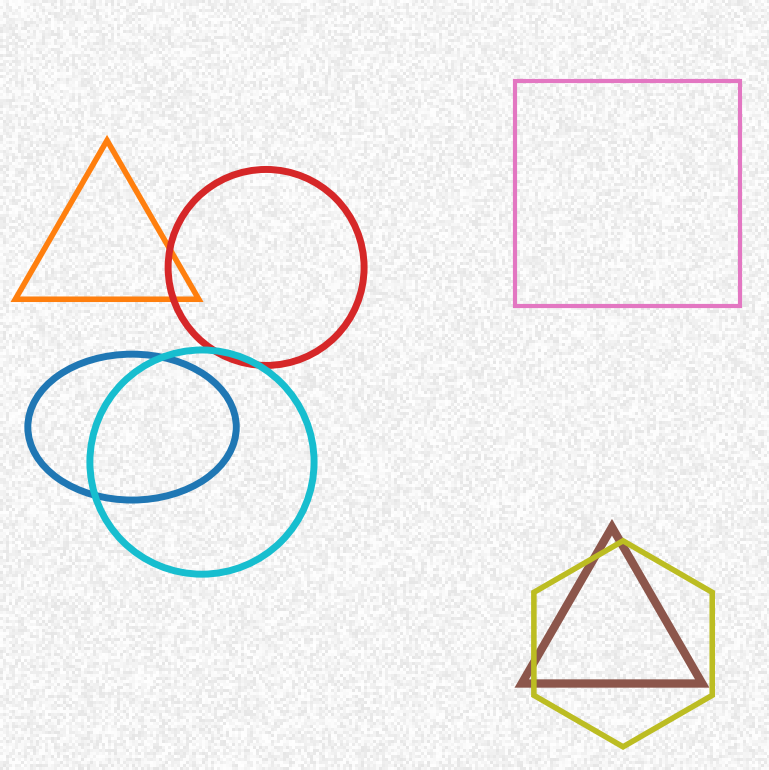[{"shape": "oval", "thickness": 2.5, "radius": 0.68, "center": [0.171, 0.445]}, {"shape": "triangle", "thickness": 2, "radius": 0.69, "center": [0.139, 0.68]}, {"shape": "circle", "thickness": 2.5, "radius": 0.64, "center": [0.346, 0.653]}, {"shape": "triangle", "thickness": 3, "radius": 0.68, "center": [0.795, 0.18]}, {"shape": "square", "thickness": 1.5, "radius": 0.73, "center": [0.815, 0.749]}, {"shape": "hexagon", "thickness": 2, "radius": 0.67, "center": [0.809, 0.164]}, {"shape": "circle", "thickness": 2.5, "radius": 0.73, "center": [0.262, 0.4]}]